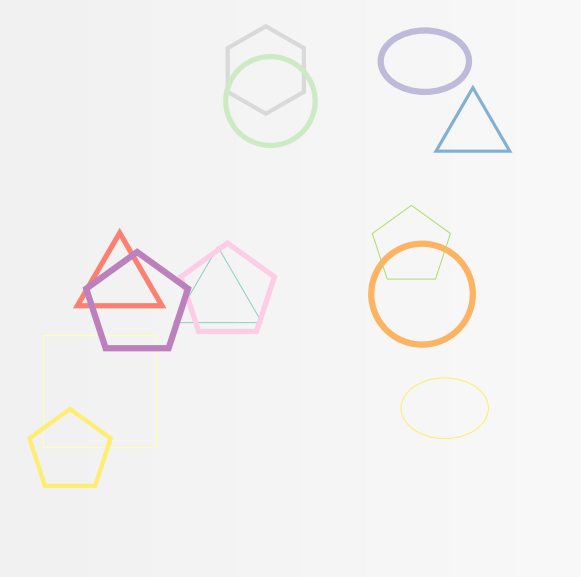[{"shape": "triangle", "thickness": 0.5, "radius": 0.44, "center": [0.375, 0.484]}, {"shape": "square", "thickness": 0.5, "radius": 0.49, "center": [0.172, 0.322]}, {"shape": "oval", "thickness": 3, "radius": 0.38, "center": [0.731, 0.893]}, {"shape": "triangle", "thickness": 2.5, "radius": 0.42, "center": [0.206, 0.512]}, {"shape": "triangle", "thickness": 1.5, "radius": 0.37, "center": [0.814, 0.774]}, {"shape": "circle", "thickness": 3, "radius": 0.44, "center": [0.726, 0.49]}, {"shape": "pentagon", "thickness": 0.5, "radius": 0.35, "center": [0.708, 0.573]}, {"shape": "pentagon", "thickness": 2.5, "radius": 0.42, "center": [0.392, 0.494]}, {"shape": "hexagon", "thickness": 2, "radius": 0.38, "center": [0.457, 0.878]}, {"shape": "pentagon", "thickness": 3, "radius": 0.46, "center": [0.236, 0.471]}, {"shape": "circle", "thickness": 2.5, "radius": 0.38, "center": [0.465, 0.824]}, {"shape": "oval", "thickness": 0.5, "radius": 0.38, "center": [0.765, 0.292]}, {"shape": "pentagon", "thickness": 2, "radius": 0.37, "center": [0.12, 0.217]}]